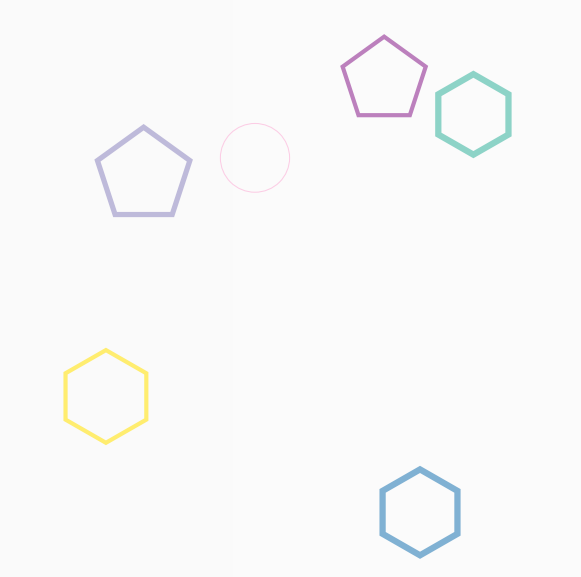[{"shape": "hexagon", "thickness": 3, "radius": 0.35, "center": [0.814, 0.801]}, {"shape": "pentagon", "thickness": 2.5, "radius": 0.42, "center": [0.247, 0.695]}, {"shape": "hexagon", "thickness": 3, "radius": 0.37, "center": [0.723, 0.112]}, {"shape": "circle", "thickness": 0.5, "radius": 0.3, "center": [0.439, 0.726]}, {"shape": "pentagon", "thickness": 2, "radius": 0.38, "center": [0.661, 0.86]}, {"shape": "hexagon", "thickness": 2, "radius": 0.4, "center": [0.182, 0.313]}]